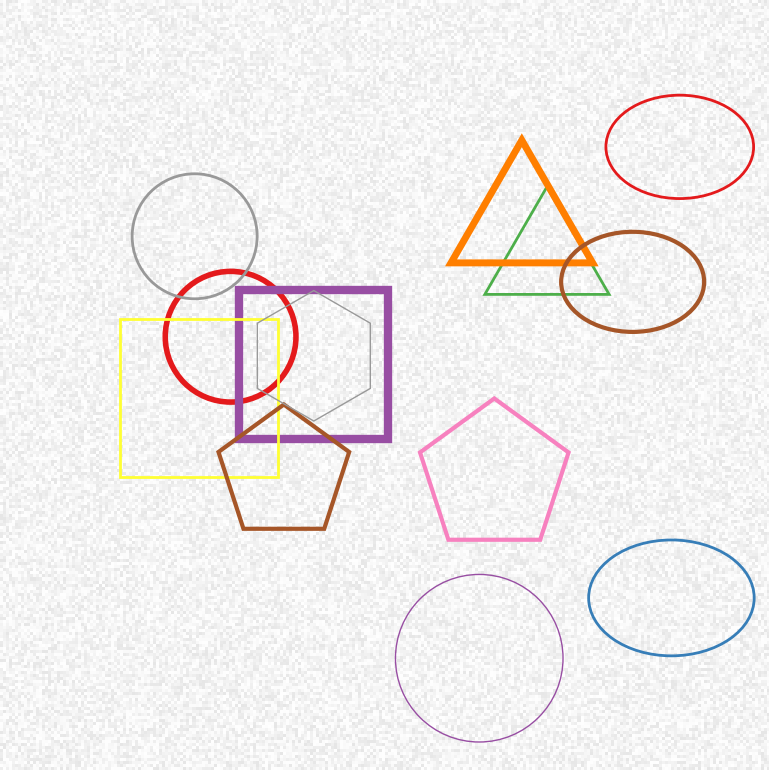[{"shape": "circle", "thickness": 2, "radius": 0.42, "center": [0.299, 0.563]}, {"shape": "oval", "thickness": 1, "radius": 0.48, "center": [0.883, 0.809]}, {"shape": "oval", "thickness": 1, "radius": 0.54, "center": [0.872, 0.223]}, {"shape": "triangle", "thickness": 1, "radius": 0.47, "center": [0.71, 0.664]}, {"shape": "square", "thickness": 3, "radius": 0.48, "center": [0.407, 0.527]}, {"shape": "circle", "thickness": 0.5, "radius": 0.54, "center": [0.622, 0.145]}, {"shape": "triangle", "thickness": 2.5, "radius": 0.53, "center": [0.678, 0.712]}, {"shape": "square", "thickness": 1, "radius": 0.51, "center": [0.259, 0.483]}, {"shape": "oval", "thickness": 1.5, "radius": 0.46, "center": [0.822, 0.634]}, {"shape": "pentagon", "thickness": 1.5, "radius": 0.45, "center": [0.369, 0.385]}, {"shape": "pentagon", "thickness": 1.5, "radius": 0.51, "center": [0.642, 0.381]}, {"shape": "circle", "thickness": 1, "radius": 0.41, "center": [0.253, 0.693]}, {"shape": "hexagon", "thickness": 0.5, "radius": 0.42, "center": [0.408, 0.538]}]